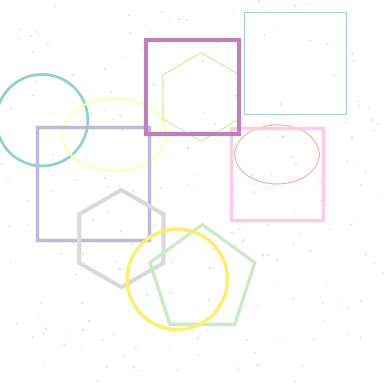[{"shape": "circle", "thickness": 2, "radius": 0.59, "center": [0.109, 0.688]}, {"shape": "oval", "thickness": 1.5, "radius": 0.68, "center": [0.297, 0.651]}, {"shape": "square", "thickness": 2.5, "radius": 0.73, "center": [0.242, 0.522]}, {"shape": "oval", "thickness": 0.5, "radius": 0.55, "center": [0.72, 0.599]}, {"shape": "square", "thickness": 0.5, "radius": 0.66, "center": [0.765, 0.836]}, {"shape": "hexagon", "thickness": 0.5, "radius": 0.57, "center": [0.522, 0.748]}, {"shape": "square", "thickness": 2.5, "radius": 0.6, "center": [0.72, 0.548]}, {"shape": "hexagon", "thickness": 3, "radius": 0.63, "center": [0.315, 0.38]}, {"shape": "square", "thickness": 3, "radius": 0.61, "center": [0.5, 0.774]}, {"shape": "pentagon", "thickness": 2.5, "radius": 0.72, "center": [0.526, 0.273]}, {"shape": "circle", "thickness": 2.5, "radius": 0.65, "center": [0.461, 0.274]}]